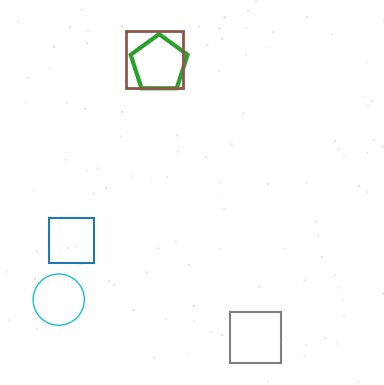[{"shape": "square", "thickness": 1.5, "radius": 0.29, "center": [0.186, 0.376]}, {"shape": "pentagon", "thickness": 3, "radius": 0.39, "center": [0.413, 0.834]}, {"shape": "square", "thickness": 2, "radius": 0.37, "center": [0.401, 0.846]}, {"shape": "square", "thickness": 1.5, "radius": 0.33, "center": [0.663, 0.122]}, {"shape": "circle", "thickness": 1, "radius": 0.33, "center": [0.153, 0.222]}]